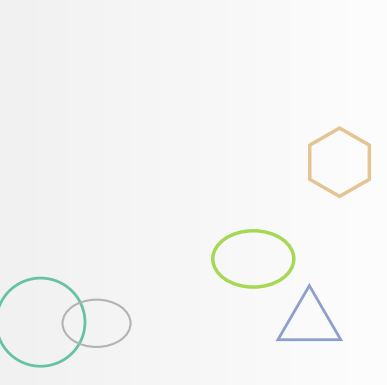[{"shape": "circle", "thickness": 2, "radius": 0.57, "center": [0.105, 0.163]}, {"shape": "triangle", "thickness": 2, "radius": 0.47, "center": [0.798, 0.164]}, {"shape": "oval", "thickness": 2.5, "radius": 0.52, "center": [0.654, 0.328]}, {"shape": "hexagon", "thickness": 2.5, "radius": 0.44, "center": [0.876, 0.579]}, {"shape": "oval", "thickness": 1.5, "radius": 0.44, "center": [0.249, 0.16]}]